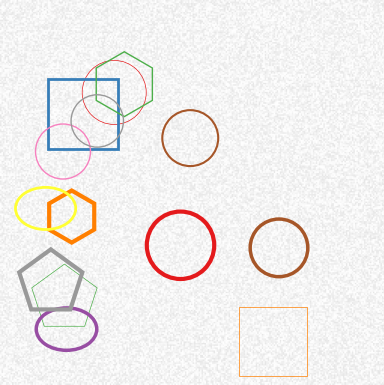[{"shape": "circle", "thickness": 3, "radius": 0.44, "center": [0.469, 0.363]}, {"shape": "circle", "thickness": 0.5, "radius": 0.42, "center": [0.297, 0.76]}, {"shape": "square", "thickness": 2, "radius": 0.45, "center": [0.217, 0.703]}, {"shape": "pentagon", "thickness": 0.5, "radius": 0.45, "center": [0.167, 0.225]}, {"shape": "hexagon", "thickness": 1, "radius": 0.42, "center": [0.323, 0.781]}, {"shape": "oval", "thickness": 2.5, "radius": 0.39, "center": [0.173, 0.145]}, {"shape": "square", "thickness": 0.5, "radius": 0.45, "center": [0.709, 0.113]}, {"shape": "hexagon", "thickness": 3, "radius": 0.34, "center": [0.186, 0.438]}, {"shape": "oval", "thickness": 2, "radius": 0.39, "center": [0.118, 0.459]}, {"shape": "circle", "thickness": 1.5, "radius": 0.36, "center": [0.494, 0.641]}, {"shape": "circle", "thickness": 2.5, "radius": 0.37, "center": [0.725, 0.356]}, {"shape": "circle", "thickness": 1, "radius": 0.36, "center": [0.164, 0.606]}, {"shape": "circle", "thickness": 1, "radius": 0.34, "center": [0.253, 0.686]}, {"shape": "pentagon", "thickness": 3, "radius": 0.43, "center": [0.132, 0.266]}]